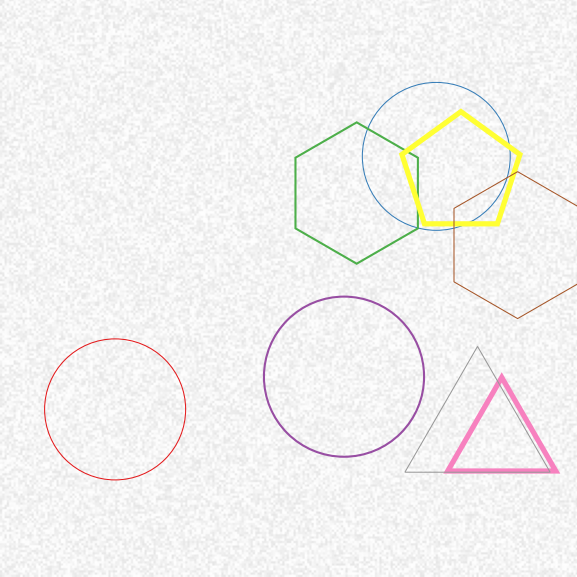[{"shape": "circle", "thickness": 0.5, "radius": 0.61, "center": [0.199, 0.29]}, {"shape": "circle", "thickness": 0.5, "radius": 0.64, "center": [0.755, 0.728]}, {"shape": "hexagon", "thickness": 1, "radius": 0.61, "center": [0.618, 0.665]}, {"shape": "circle", "thickness": 1, "radius": 0.69, "center": [0.596, 0.347]}, {"shape": "pentagon", "thickness": 2.5, "radius": 0.54, "center": [0.798, 0.698]}, {"shape": "hexagon", "thickness": 0.5, "radius": 0.64, "center": [0.896, 0.575]}, {"shape": "triangle", "thickness": 2.5, "radius": 0.54, "center": [0.869, 0.238]}, {"shape": "triangle", "thickness": 0.5, "radius": 0.73, "center": [0.827, 0.254]}]